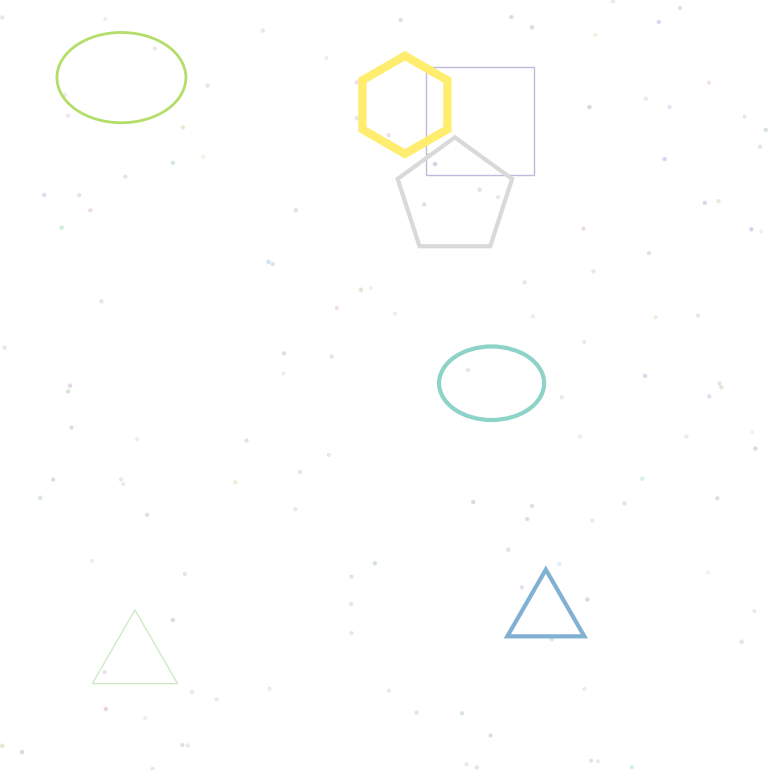[{"shape": "oval", "thickness": 1.5, "radius": 0.34, "center": [0.638, 0.502]}, {"shape": "square", "thickness": 0.5, "radius": 0.35, "center": [0.623, 0.842]}, {"shape": "triangle", "thickness": 1.5, "radius": 0.29, "center": [0.709, 0.202]}, {"shape": "oval", "thickness": 1, "radius": 0.42, "center": [0.158, 0.899]}, {"shape": "pentagon", "thickness": 1.5, "radius": 0.39, "center": [0.591, 0.743]}, {"shape": "triangle", "thickness": 0.5, "radius": 0.32, "center": [0.175, 0.144]}, {"shape": "hexagon", "thickness": 3, "radius": 0.32, "center": [0.526, 0.864]}]